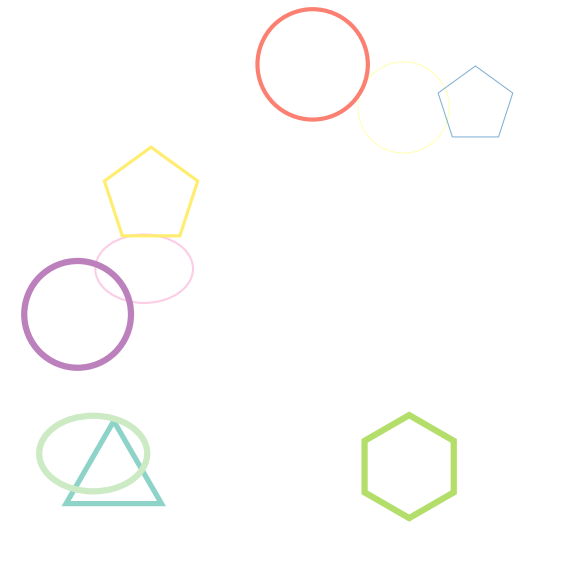[{"shape": "triangle", "thickness": 2.5, "radius": 0.48, "center": [0.197, 0.175]}, {"shape": "circle", "thickness": 0.5, "radius": 0.39, "center": [0.699, 0.813]}, {"shape": "circle", "thickness": 2, "radius": 0.48, "center": [0.541, 0.888]}, {"shape": "pentagon", "thickness": 0.5, "radius": 0.34, "center": [0.823, 0.817]}, {"shape": "hexagon", "thickness": 3, "radius": 0.45, "center": [0.709, 0.191]}, {"shape": "oval", "thickness": 1, "radius": 0.42, "center": [0.25, 0.534]}, {"shape": "circle", "thickness": 3, "radius": 0.46, "center": [0.134, 0.455]}, {"shape": "oval", "thickness": 3, "radius": 0.47, "center": [0.161, 0.214]}, {"shape": "pentagon", "thickness": 1.5, "radius": 0.42, "center": [0.262, 0.659]}]